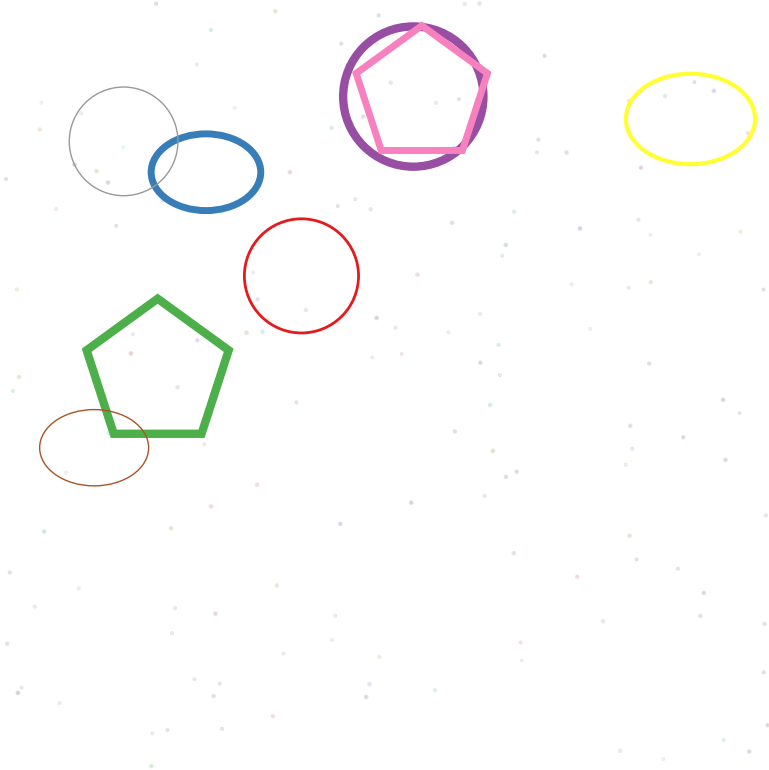[{"shape": "circle", "thickness": 1, "radius": 0.37, "center": [0.391, 0.642]}, {"shape": "oval", "thickness": 2.5, "radius": 0.36, "center": [0.267, 0.776]}, {"shape": "pentagon", "thickness": 3, "radius": 0.49, "center": [0.205, 0.515]}, {"shape": "circle", "thickness": 3, "radius": 0.46, "center": [0.537, 0.875]}, {"shape": "oval", "thickness": 1.5, "radius": 0.42, "center": [0.897, 0.846]}, {"shape": "oval", "thickness": 0.5, "radius": 0.35, "center": [0.122, 0.419]}, {"shape": "pentagon", "thickness": 2.5, "radius": 0.45, "center": [0.548, 0.877]}, {"shape": "circle", "thickness": 0.5, "radius": 0.35, "center": [0.161, 0.816]}]